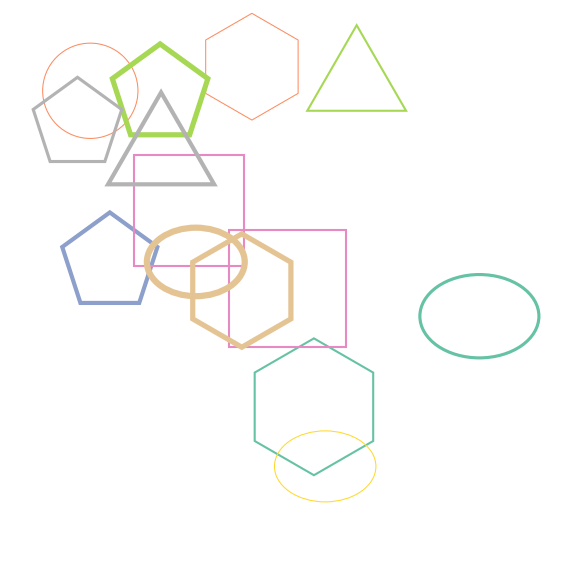[{"shape": "hexagon", "thickness": 1, "radius": 0.59, "center": [0.544, 0.295]}, {"shape": "oval", "thickness": 1.5, "radius": 0.52, "center": [0.83, 0.452]}, {"shape": "hexagon", "thickness": 0.5, "radius": 0.46, "center": [0.436, 0.884]}, {"shape": "circle", "thickness": 0.5, "radius": 0.41, "center": [0.156, 0.842]}, {"shape": "pentagon", "thickness": 2, "radius": 0.43, "center": [0.19, 0.545]}, {"shape": "square", "thickness": 1, "radius": 0.48, "center": [0.327, 0.635]}, {"shape": "square", "thickness": 1, "radius": 0.51, "center": [0.498, 0.5]}, {"shape": "pentagon", "thickness": 2.5, "radius": 0.43, "center": [0.277, 0.836]}, {"shape": "triangle", "thickness": 1, "radius": 0.49, "center": [0.618, 0.857]}, {"shape": "oval", "thickness": 0.5, "radius": 0.44, "center": [0.563, 0.192]}, {"shape": "hexagon", "thickness": 2.5, "radius": 0.49, "center": [0.419, 0.496]}, {"shape": "oval", "thickness": 3, "radius": 0.42, "center": [0.339, 0.546]}, {"shape": "pentagon", "thickness": 1.5, "radius": 0.4, "center": [0.134, 0.785]}, {"shape": "triangle", "thickness": 2, "radius": 0.53, "center": [0.279, 0.733]}]